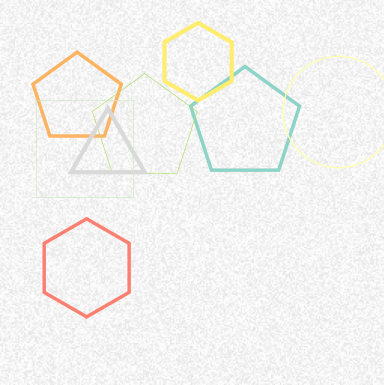[{"shape": "pentagon", "thickness": 2.5, "radius": 0.74, "center": [0.637, 0.678]}, {"shape": "circle", "thickness": 1, "radius": 0.72, "center": [0.88, 0.709]}, {"shape": "hexagon", "thickness": 2.5, "radius": 0.64, "center": [0.225, 0.304]}, {"shape": "pentagon", "thickness": 2.5, "radius": 0.6, "center": [0.2, 0.744]}, {"shape": "pentagon", "thickness": 0.5, "radius": 0.72, "center": [0.376, 0.666]}, {"shape": "triangle", "thickness": 3, "radius": 0.55, "center": [0.28, 0.608]}, {"shape": "square", "thickness": 0.5, "radius": 0.63, "center": [0.22, 0.614]}, {"shape": "hexagon", "thickness": 3, "radius": 0.5, "center": [0.515, 0.84]}]